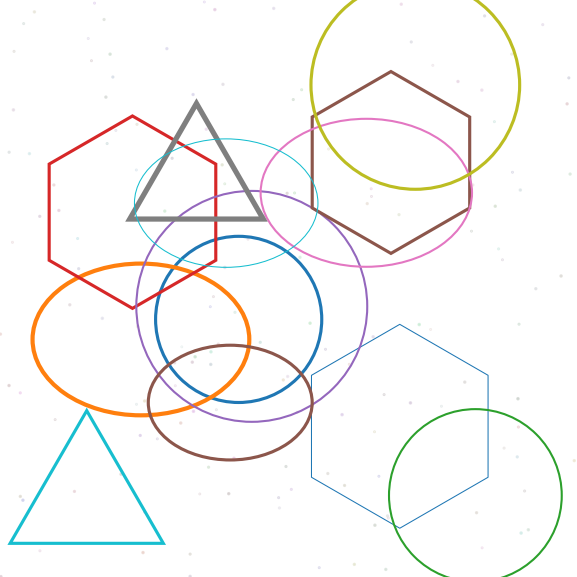[{"shape": "circle", "thickness": 1.5, "radius": 0.72, "center": [0.413, 0.446]}, {"shape": "hexagon", "thickness": 0.5, "radius": 0.88, "center": [0.692, 0.261]}, {"shape": "oval", "thickness": 2, "radius": 0.94, "center": [0.244, 0.411]}, {"shape": "circle", "thickness": 1, "radius": 0.75, "center": [0.823, 0.141]}, {"shape": "hexagon", "thickness": 1.5, "radius": 0.83, "center": [0.229, 0.632]}, {"shape": "circle", "thickness": 1, "radius": 1.0, "center": [0.436, 0.469]}, {"shape": "oval", "thickness": 1.5, "radius": 0.71, "center": [0.399, 0.302]}, {"shape": "hexagon", "thickness": 1.5, "radius": 0.79, "center": [0.677, 0.718]}, {"shape": "oval", "thickness": 1, "radius": 0.92, "center": [0.634, 0.665]}, {"shape": "triangle", "thickness": 2.5, "radius": 0.67, "center": [0.34, 0.687]}, {"shape": "circle", "thickness": 1.5, "radius": 0.9, "center": [0.719, 0.852]}, {"shape": "triangle", "thickness": 1.5, "radius": 0.77, "center": [0.15, 0.135]}, {"shape": "oval", "thickness": 0.5, "radius": 0.79, "center": [0.392, 0.647]}]